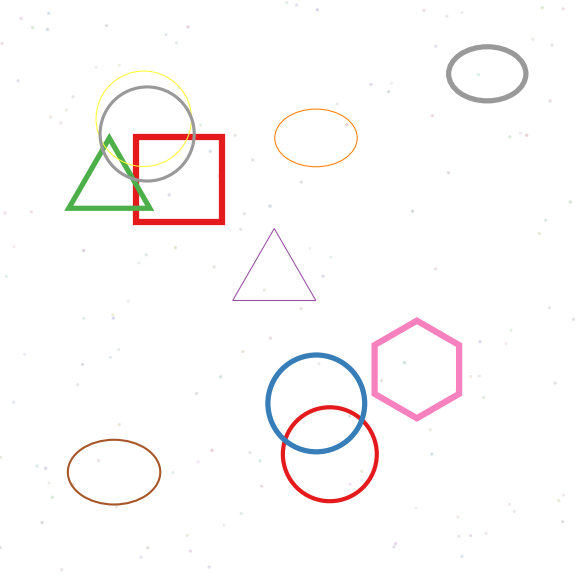[{"shape": "circle", "thickness": 2, "radius": 0.41, "center": [0.571, 0.213]}, {"shape": "square", "thickness": 3, "radius": 0.37, "center": [0.31, 0.688]}, {"shape": "circle", "thickness": 2.5, "radius": 0.42, "center": [0.548, 0.301]}, {"shape": "triangle", "thickness": 2.5, "radius": 0.41, "center": [0.189, 0.679]}, {"shape": "triangle", "thickness": 0.5, "radius": 0.42, "center": [0.475, 0.52]}, {"shape": "oval", "thickness": 0.5, "radius": 0.36, "center": [0.547, 0.76]}, {"shape": "circle", "thickness": 0.5, "radius": 0.41, "center": [0.249, 0.793]}, {"shape": "oval", "thickness": 1, "radius": 0.4, "center": [0.197, 0.182]}, {"shape": "hexagon", "thickness": 3, "radius": 0.42, "center": [0.722, 0.359]}, {"shape": "oval", "thickness": 2.5, "radius": 0.33, "center": [0.844, 0.871]}, {"shape": "circle", "thickness": 1.5, "radius": 0.41, "center": [0.255, 0.767]}]